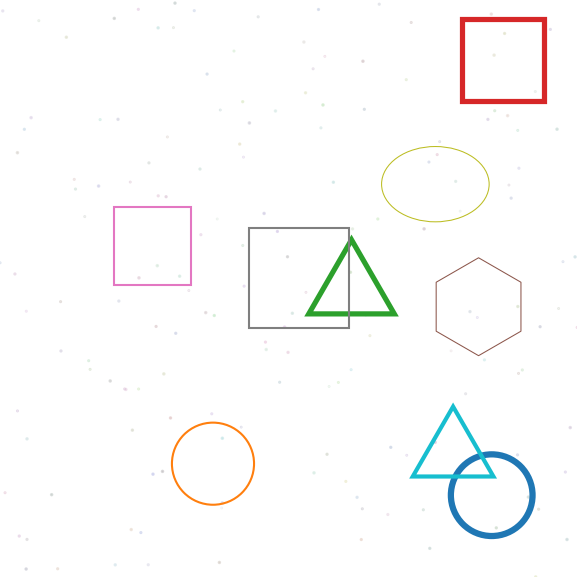[{"shape": "circle", "thickness": 3, "radius": 0.35, "center": [0.851, 0.142]}, {"shape": "circle", "thickness": 1, "radius": 0.36, "center": [0.369, 0.196]}, {"shape": "triangle", "thickness": 2.5, "radius": 0.43, "center": [0.609, 0.498]}, {"shape": "square", "thickness": 2.5, "radius": 0.35, "center": [0.87, 0.895]}, {"shape": "hexagon", "thickness": 0.5, "radius": 0.42, "center": [0.829, 0.468]}, {"shape": "square", "thickness": 1, "radius": 0.33, "center": [0.264, 0.573]}, {"shape": "square", "thickness": 1, "radius": 0.43, "center": [0.518, 0.518]}, {"shape": "oval", "thickness": 0.5, "radius": 0.47, "center": [0.754, 0.68]}, {"shape": "triangle", "thickness": 2, "radius": 0.4, "center": [0.785, 0.214]}]